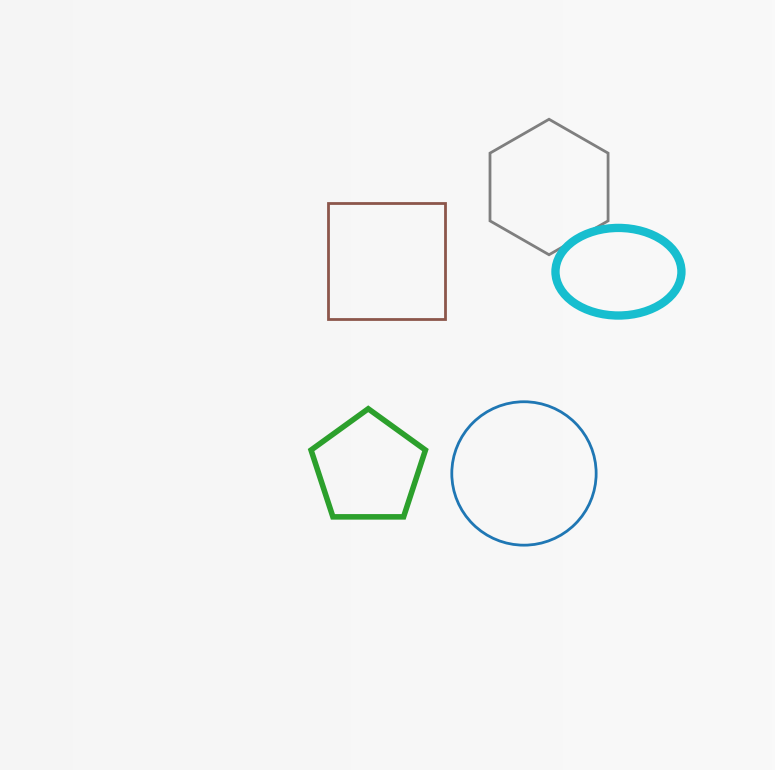[{"shape": "circle", "thickness": 1, "radius": 0.47, "center": [0.676, 0.385]}, {"shape": "pentagon", "thickness": 2, "radius": 0.39, "center": [0.475, 0.392]}, {"shape": "square", "thickness": 1, "radius": 0.38, "center": [0.499, 0.661]}, {"shape": "hexagon", "thickness": 1, "radius": 0.44, "center": [0.708, 0.757]}, {"shape": "oval", "thickness": 3, "radius": 0.41, "center": [0.798, 0.647]}]